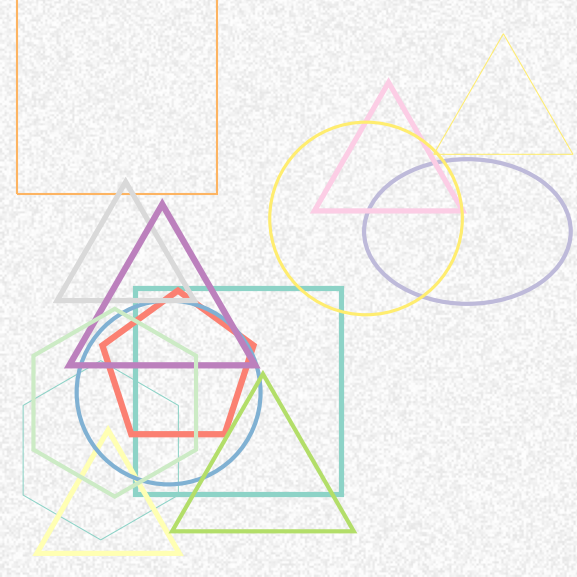[{"shape": "hexagon", "thickness": 0.5, "radius": 0.78, "center": [0.174, 0.219]}, {"shape": "square", "thickness": 2.5, "radius": 0.89, "center": [0.413, 0.322]}, {"shape": "triangle", "thickness": 2.5, "radius": 0.71, "center": [0.187, 0.112]}, {"shape": "oval", "thickness": 2, "radius": 0.89, "center": [0.809, 0.598]}, {"shape": "pentagon", "thickness": 3, "radius": 0.69, "center": [0.308, 0.358]}, {"shape": "circle", "thickness": 2, "radius": 0.8, "center": [0.292, 0.32]}, {"shape": "square", "thickness": 1, "radius": 0.87, "center": [0.203, 0.836]}, {"shape": "triangle", "thickness": 2, "radius": 0.91, "center": [0.455, 0.17]}, {"shape": "triangle", "thickness": 2.5, "radius": 0.74, "center": [0.673, 0.708]}, {"shape": "triangle", "thickness": 2.5, "radius": 0.69, "center": [0.218, 0.547]}, {"shape": "triangle", "thickness": 3, "radius": 0.93, "center": [0.281, 0.459]}, {"shape": "hexagon", "thickness": 2, "radius": 0.81, "center": [0.199, 0.302]}, {"shape": "circle", "thickness": 1.5, "radius": 0.83, "center": [0.634, 0.621]}, {"shape": "triangle", "thickness": 0.5, "radius": 0.7, "center": [0.872, 0.802]}]